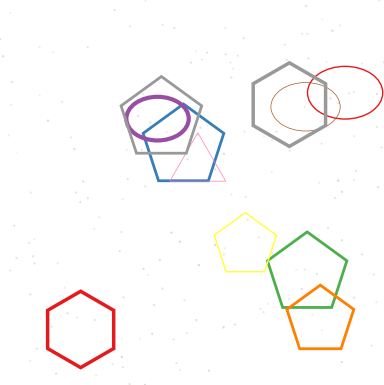[{"shape": "oval", "thickness": 1, "radius": 0.49, "center": [0.896, 0.759]}, {"shape": "hexagon", "thickness": 2.5, "radius": 0.5, "center": [0.21, 0.144]}, {"shape": "pentagon", "thickness": 2, "radius": 0.55, "center": [0.477, 0.62]}, {"shape": "pentagon", "thickness": 2, "radius": 0.54, "center": [0.798, 0.289]}, {"shape": "oval", "thickness": 3, "radius": 0.4, "center": [0.409, 0.692]}, {"shape": "pentagon", "thickness": 2, "radius": 0.46, "center": [0.832, 0.168]}, {"shape": "pentagon", "thickness": 1, "radius": 0.42, "center": [0.637, 0.363]}, {"shape": "oval", "thickness": 0.5, "radius": 0.45, "center": [0.794, 0.723]}, {"shape": "triangle", "thickness": 0.5, "radius": 0.42, "center": [0.514, 0.571]}, {"shape": "hexagon", "thickness": 2.5, "radius": 0.54, "center": [0.752, 0.728]}, {"shape": "pentagon", "thickness": 2, "radius": 0.55, "center": [0.419, 0.691]}]